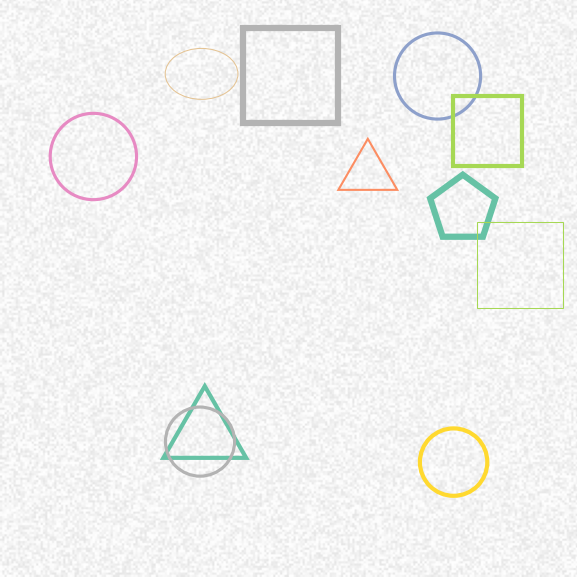[{"shape": "pentagon", "thickness": 3, "radius": 0.3, "center": [0.801, 0.637]}, {"shape": "triangle", "thickness": 2, "radius": 0.41, "center": [0.355, 0.248]}, {"shape": "triangle", "thickness": 1, "radius": 0.29, "center": [0.637, 0.7]}, {"shape": "circle", "thickness": 1.5, "radius": 0.37, "center": [0.758, 0.868]}, {"shape": "circle", "thickness": 1.5, "radius": 0.37, "center": [0.162, 0.728]}, {"shape": "square", "thickness": 2, "radius": 0.3, "center": [0.844, 0.772]}, {"shape": "square", "thickness": 0.5, "radius": 0.37, "center": [0.9, 0.54]}, {"shape": "circle", "thickness": 2, "radius": 0.29, "center": [0.785, 0.199]}, {"shape": "oval", "thickness": 0.5, "radius": 0.31, "center": [0.349, 0.871]}, {"shape": "square", "thickness": 3, "radius": 0.41, "center": [0.503, 0.869]}, {"shape": "circle", "thickness": 1.5, "radius": 0.3, "center": [0.346, 0.234]}]